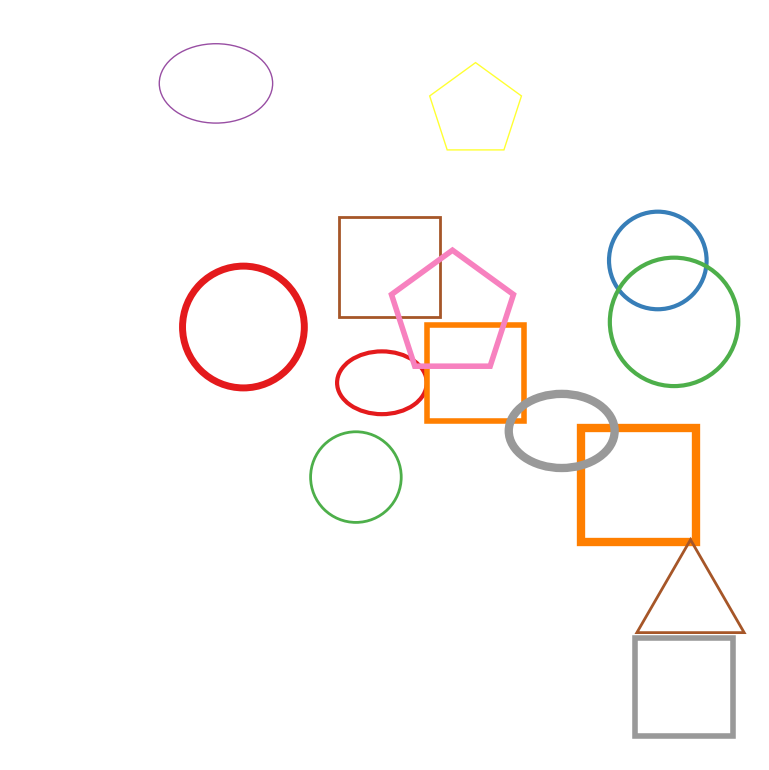[{"shape": "oval", "thickness": 1.5, "radius": 0.29, "center": [0.496, 0.503]}, {"shape": "circle", "thickness": 2.5, "radius": 0.4, "center": [0.316, 0.575]}, {"shape": "circle", "thickness": 1.5, "radius": 0.32, "center": [0.854, 0.662]}, {"shape": "circle", "thickness": 1, "radius": 0.29, "center": [0.462, 0.38]}, {"shape": "circle", "thickness": 1.5, "radius": 0.42, "center": [0.875, 0.582]}, {"shape": "oval", "thickness": 0.5, "radius": 0.37, "center": [0.28, 0.892]}, {"shape": "square", "thickness": 3, "radius": 0.37, "center": [0.829, 0.37]}, {"shape": "square", "thickness": 2, "radius": 0.31, "center": [0.618, 0.516]}, {"shape": "pentagon", "thickness": 0.5, "radius": 0.31, "center": [0.618, 0.856]}, {"shape": "triangle", "thickness": 1, "radius": 0.4, "center": [0.897, 0.219]}, {"shape": "square", "thickness": 1, "radius": 0.33, "center": [0.506, 0.653]}, {"shape": "pentagon", "thickness": 2, "radius": 0.42, "center": [0.588, 0.592]}, {"shape": "square", "thickness": 2, "radius": 0.32, "center": [0.889, 0.108]}, {"shape": "oval", "thickness": 3, "radius": 0.34, "center": [0.729, 0.44]}]